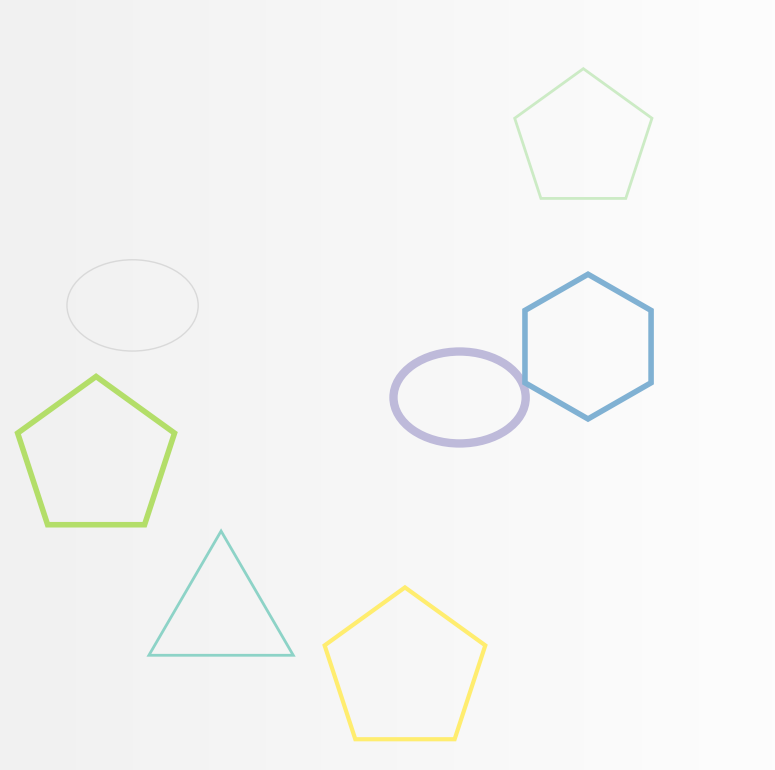[{"shape": "triangle", "thickness": 1, "radius": 0.54, "center": [0.285, 0.203]}, {"shape": "oval", "thickness": 3, "radius": 0.43, "center": [0.593, 0.484]}, {"shape": "hexagon", "thickness": 2, "radius": 0.47, "center": [0.759, 0.55]}, {"shape": "pentagon", "thickness": 2, "radius": 0.53, "center": [0.124, 0.405]}, {"shape": "oval", "thickness": 0.5, "radius": 0.42, "center": [0.171, 0.603]}, {"shape": "pentagon", "thickness": 1, "radius": 0.47, "center": [0.753, 0.818]}, {"shape": "pentagon", "thickness": 1.5, "radius": 0.54, "center": [0.523, 0.128]}]